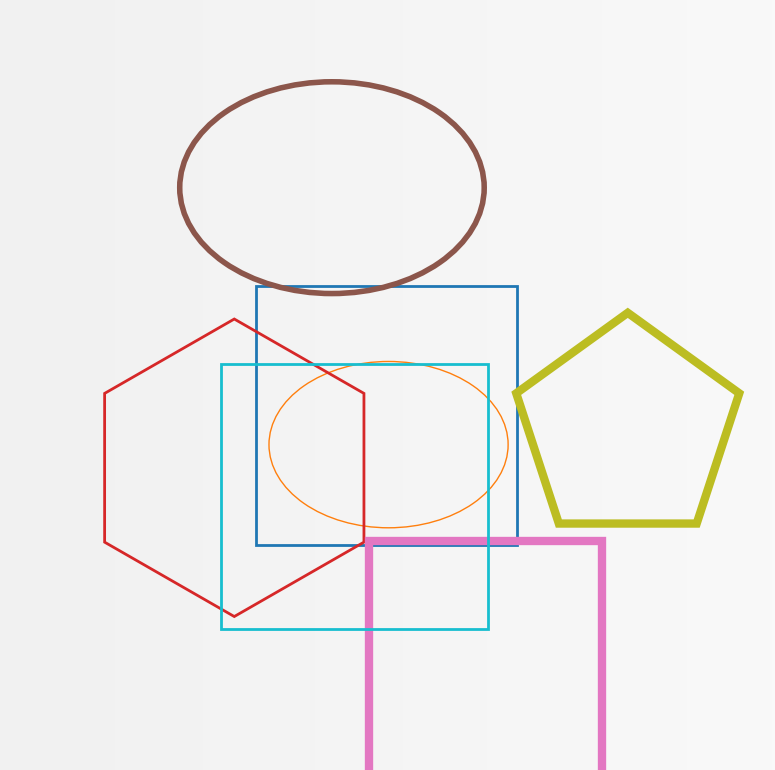[{"shape": "square", "thickness": 1, "radius": 0.84, "center": [0.499, 0.461]}, {"shape": "oval", "thickness": 0.5, "radius": 0.77, "center": [0.501, 0.423]}, {"shape": "hexagon", "thickness": 1, "radius": 0.97, "center": [0.302, 0.392]}, {"shape": "oval", "thickness": 2, "radius": 0.98, "center": [0.428, 0.756]}, {"shape": "square", "thickness": 3, "radius": 0.75, "center": [0.627, 0.147]}, {"shape": "pentagon", "thickness": 3, "radius": 0.76, "center": [0.81, 0.442]}, {"shape": "square", "thickness": 1, "radius": 0.86, "center": [0.457, 0.355]}]